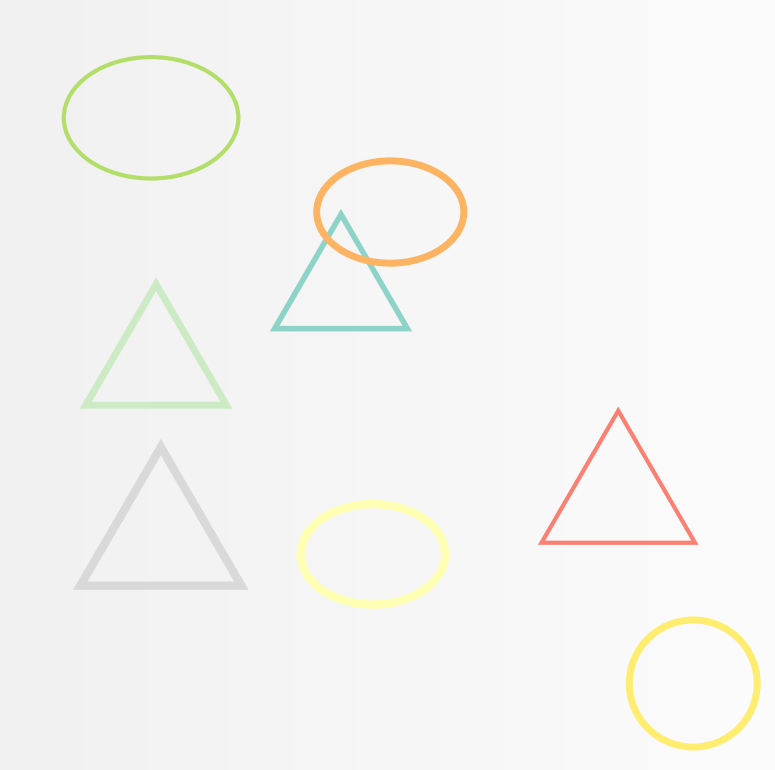[{"shape": "triangle", "thickness": 2, "radius": 0.49, "center": [0.44, 0.623]}, {"shape": "oval", "thickness": 3, "radius": 0.47, "center": [0.481, 0.28]}, {"shape": "triangle", "thickness": 1.5, "radius": 0.57, "center": [0.798, 0.352]}, {"shape": "oval", "thickness": 2.5, "radius": 0.47, "center": [0.504, 0.725]}, {"shape": "oval", "thickness": 1.5, "radius": 0.56, "center": [0.195, 0.847]}, {"shape": "triangle", "thickness": 3, "radius": 0.6, "center": [0.208, 0.299]}, {"shape": "triangle", "thickness": 2.5, "radius": 0.52, "center": [0.201, 0.526]}, {"shape": "circle", "thickness": 2.5, "radius": 0.41, "center": [0.894, 0.112]}]